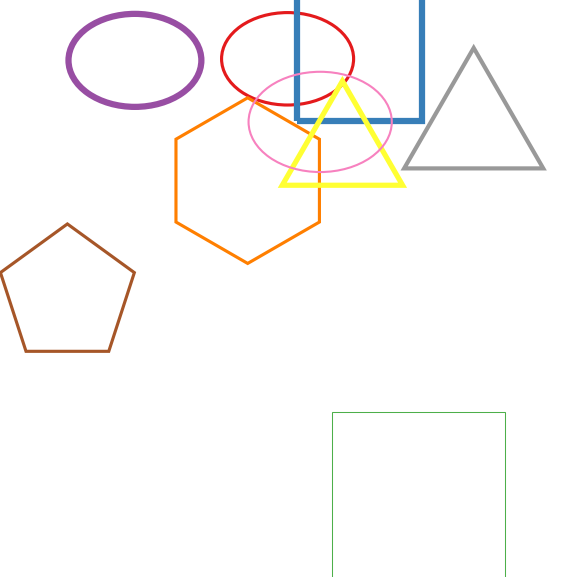[{"shape": "oval", "thickness": 1.5, "radius": 0.57, "center": [0.498, 0.897]}, {"shape": "square", "thickness": 3, "radius": 0.54, "center": [0.622, 0.899]}, {"shape": "square", "thickness": 0.5, "radius": 0.75, "center": [0.724, 0.136]}, {"shape": "oval", "thickness": 3, "radius": 0.58, "center": [0.234, 0.895]}, {"shape": "hexagon", "thickness": 1.5, "radius": 0.72, "center": [0.429, 0.686]}, {"shape": "triangle", "thickness": 2.5, "radius": 0.6, "center": [0.593, 0.739]}, {"shape": "pentagon", "thickness": 1.5, "radius": 0.61, "center": [0.117, 0.489]}, {"shape": "oval", "thickness": 1, "radius": 0.62, "center": [0.554, 0.788]}, {"shape": "triangle", "thickness": 2, "radius": 0.7, "center": [0.82, 0.777]}]